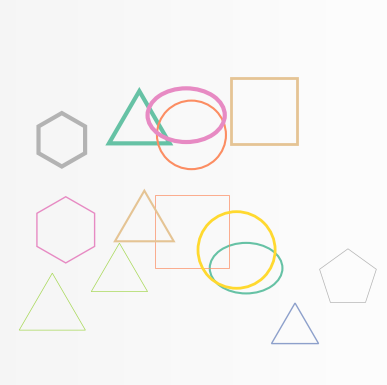[{"shape": "oval", "thickness": 1.5, "radius": 0.47, "center": [0.635, 0.303]}, {"shape": "triangle", "thickness": 3, "radius": 0.45, "center": [0.36, 0.673]}, {"shape": "square", "thickness": 0.5, "radius": 0.48, "center": [0.496, 0.398]}, {"shape": "circle", "thickness": 1.5, "radius": 0.45, "center": [0.494, 0.65]}, {"shape": "triangle", "thickness": 1, "radius": 0.35, "center": [0.761, 0.143]}, {"shape": "hexagon", "thickness": 1, "radius": 0.43, "center": [0.17, 0.403]}, {"shape": "oval", "thickness": 3, "radius": 0.5, "center": [0.48, 0.701]}, {"shape": "triangle", "thickness": 0.5, "radius": 0.42, "center": [0.308, 0.285]}, {"shape": "triangle", "thickness": 0.5, "radius": 0.49, "center": [0.135, 0.192]}, {"shape": "circle", "thickness": 2, "radius": 0.5, "center": [0.61, 0.351]}, {"shape": "square", "thickness": 2, "radius": 0.43, "center": [0.681, 0.712]}, {"shape": "triangle", "thickness": 1.5, "radius": 0.44, "center": [0.372, 0.417]}, {"shape": "pentagon", "thickness": 0.5, "radius": 0.39, "center": [0.898, 0.277]}, {"shape": "hexagon", "thickness": 3, "radius": 0.35, "center": [0.16, 0.637]}]